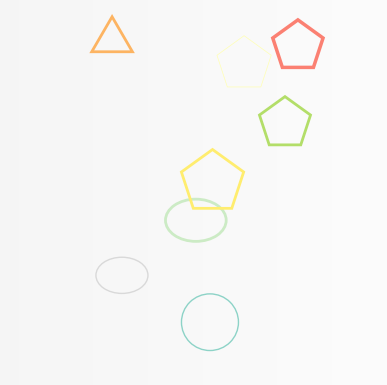[{"shape": "circle", "thickness": 1, "radius": 0.37, "center": [0.542, 0.163]}, {"shape": "pentagon", "thickness": 0.5, "radius": 0.37, "center": [0.63, 0.834]}, {"shape": "pentagon", "thickness": 2.5, "radius": 0.34, "center": [0.769, 0.88]}, {"shape": "triangle", "thickness": 2, "radius": 0.3, "center": [0.289, 0.896]}, {"shape": "pentagon", "thickness": 2, "radius": 0.35, "center": [0.735, 0.68]}, {"shape": "oval", "thickness": 1, "radius": 0.34, "center": [0.315, 0.285]}, {"shape": "oval", "thickness": 2, "radius": 0.39, "center": [0.505, 0.428]}, {"shape": "pentagon", "thickness": 2, "radius": 0.42, "center": [0.548, 0.527]}]